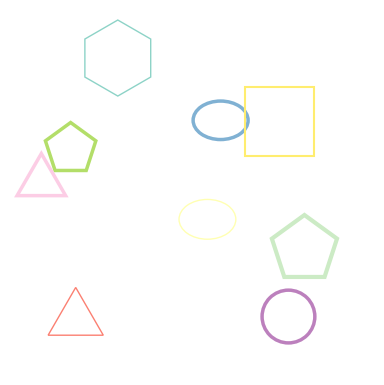[{"shape": "hexagon", "thickness": 1, "radius": 0.49, "center": [0.306, 0.849]}, {"shape": "oval", "thickness": 1, "radius": 0.37, "center": [0.539, 0.43]}, {"shape": "triangle", "thickness": 1, "radius": 0.41, "center": [0.197, 0.171]}, {"shape": "oval", "thickness": 2.5, "radius": 0.36, "center": [0.573, 0.688]}, {"shape": "pentagon", "thickness": 2.5, "radius": 0.34, "center": [0.183, 0.613]}, {"shape": "triangle", "thickness": 2.5, "radius": 0.36, "center": [0.107, 0.528]}, {"shape": "circle", "thickness": 2.5, "radius": 0.34, "center": [0.749, 0.178]}, {"shape": "pentagon", "thickness": 3, "radius": 0.44, "center": [0.791, 0.353]}, {"shape": "square", "thickness": 1.5, "radius": 0.44, "center": [0.726, 0.684]}]